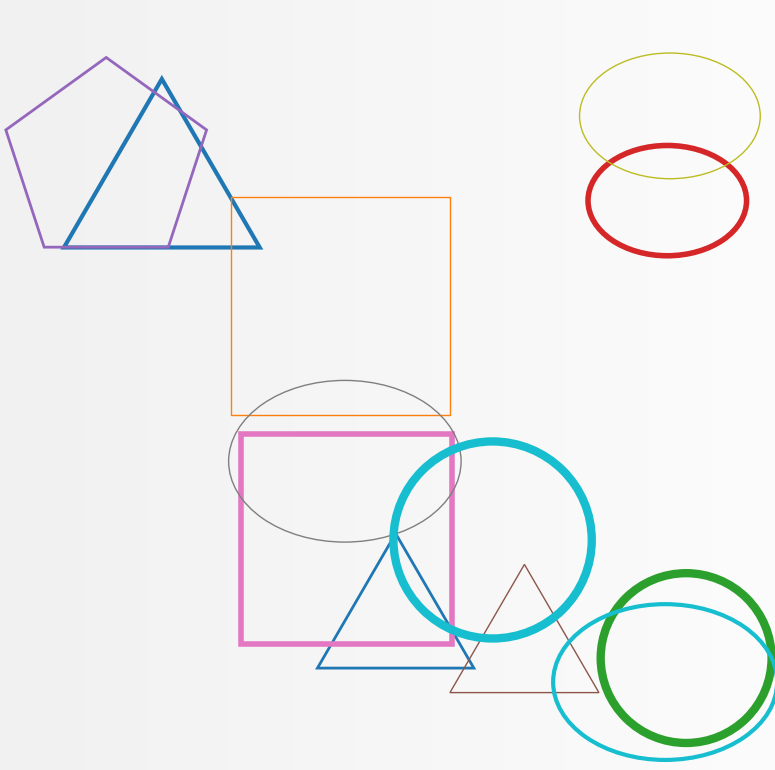[{"shape": "triangle", "thickness": 1, "radius": 0.58, "center": [0.511, 0.191]}, {"shape": "triangle", "thickness": 1.5, "radius": 0.73, "center": [0.209, 0.752]}, {"shape": "square", "thickness": 0.5, "radius": 0.71, "center": [0.439, 0.603]}, {"shape": "circle", "thickness": 3, "radius": 0.55, "center": [0.885, 0.145]}, {"shape": "oval", "thickness": 2, "radius": 0.51, "center": [0.861, 0.739]}, {"shape": "pentagon", "thickness": 1, "radius": 0.68, "center": [0.137, 0.789]}, {"shape": "triangle", "thickness": 0.5, "radius": 0.55, "center": [0.677, 0.156]}, {"shape": "square", "thickness": 2, "radius": 0.68, "center": [0.447, 0.3]}, {"shape": "oval", "thickness": 0.5, "radius": 0.75, "center": [0.445, 0.401]}, {"shape": "oval", "thickness": 0.5, "radius": 0.58, "center": [0.864, 0.85]}, {"shape": "oval", "thickness": 1.5, "radius": 0.72, "center": [0.858, 0.114]}, {"shape": "circle", "thickness": 3, "radius": 0.64, "center": [0.636, 0.299]}]